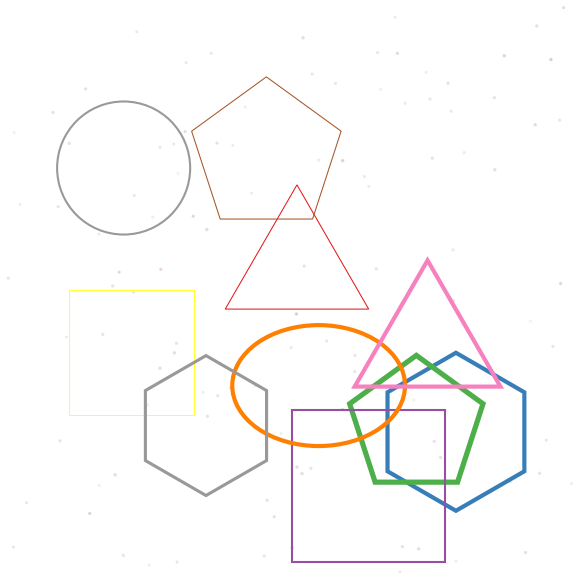[{"shape": "triangle", "thickness": 0.5, "radius": 0.72, "center": [0.514, 0.536]}, {"shape": "hexagon", "thickness": 2, "radius": 0.68, "center": [0.79, 0.251]}, {"shape": "pentagon", "thickness": 2.5, "radius": 0.61, "center": [0.721, 0.262]}, {"shape": "square", "thickness": 1, "radius": 0.66, "center": [0.638, 0.157]}, {"shape": "oval", "thickness": 2, "radius": 0.75, "center": [0.552, 0.331]}, {"shape": "square", "thickness": 0.5, "radius": 0.54, "center": [0.227, 0.388]}, {"shape": "pentagon", "thickness": 0.5, "radius": 0.68, "center": [0.461, 0.73]}, {"shape": "triangle", "thickness": 2, "radius": 0.73, "center": [0.74, 0.403]}, {"shape": "hexagon", "thickness": 1.5, "radius": 0.61, "center": [0.357, 0.262]}, {"shape": "circle", "thickness": 1, "radius": 0.58, "center": [0.214, 0.708]}]